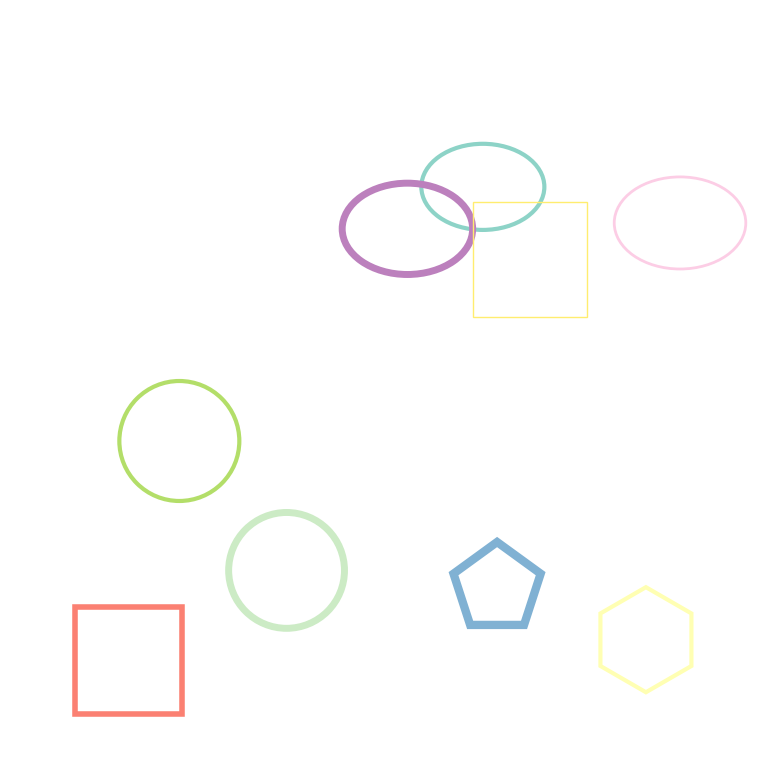[{"shape": "oval", "thickness": 1.5, "radius": 0.4, "center": [0.627, 0.757]}, {"shape": "hexagon", "thickness": 1.5, "radius": 0.34, "center": [0.839, 0.169]}, {"shape": "square", "thickness": 2, "radius": 0.35, "center": [0.167, 0.142]}, {"shape": "pentagon", "thickness": 3, "radius": 0.3, "center": [0.646, 0.237]}, {"shape": "circle", "thickness": 1.5, "radius": 0.39, "center": [0.233, 0.427]}, {"shape": "oval", "thickness": 1, "radius": 0.43, "center": [0.883, 0.71]}, {"shape": "oval", "thickness": 2.5, "radius": 0.42, "center": [0.529, 0.703]}, {"shape": "circle", "thickness": 2.5, "radius": 0.38, "center": [0.372, 0.259]}, {"shape": "square", "thickness": 0.5, "radius": 0.37, "center": [0.688, 0.663]}]